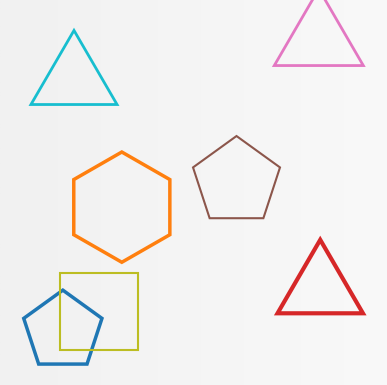[{"shape": "pentagon", "thickness": 2.5, "radius": 0.53, "center": [0.162, 0.14]}, {"shape": "hexagon", "thickness": 2.5, "radius": 0.72, "center": [0.314, 0.462]}, {"shape": "triangle", "thickness": 3, "radius": 0.64, "center": [0.826, 0.25]}, {"shape": "pentagon", "thickness": 1.5, "radius": 0.59, "center": [0.61, 0.529]}, {"shape": "triangle", "thickness": 2, "radius": 0.66, "center": [0.823, 0.896]}, {"shape": "square", "thickness": 1.5, "radius": 0.5, "center": [0.255, 0.191]}, {"shape": "triangle", "thickness": 2, "radius": 0.64, "center": [0.191, 0.793]}]